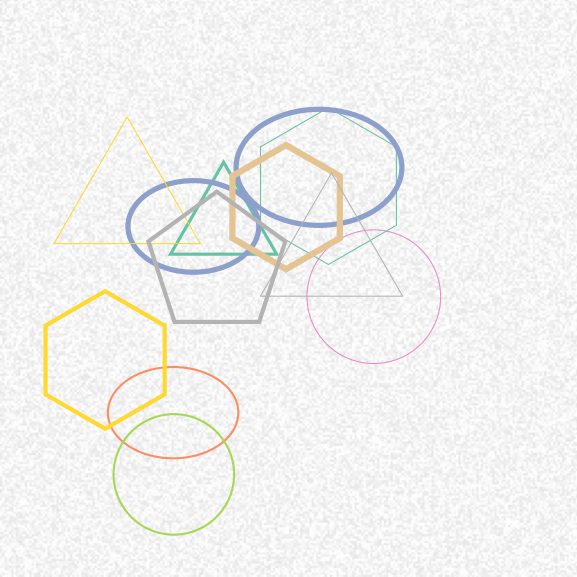[{"shape": "triangle", "thickness": 1.5, "radius": 0.53, "center": [0.387, 0.612]}, {"shape": "hexagon", "thickness": 0.5, "radius": 0.68, "center": [0.569, 0.677]}, {"shape": "oval", "thickness": 1, "radius": 0.56, "center": [0.3, 0.285]}, {"shape": "oval", "thickness": 2.5, "radius": 0.57, "center": [0.335, 0.607]}, {"shape": "oval", "thickness": 2.5, "radius": 0.72, "center": [0.552, 0.709]}, {"shape": "circle", "thickness": 0.5, "radius": 0.58, "center": [0.647, 0.485]}, {"shape": "circle", "thickness": 1, "radius": 0.52, "center": [0.301, 0.178]}, {"shape": "triangle", "thickness": 0.5, "radius": 0.73, "center": [0.22, 0.65]}, {"shape": "hexagon", "thickness": 2, "radius": 0.6, "center": [0.182, 0.376]}, {"shape": "hexagon", "thickness": 3, "radius": 0.54, "center": [0.495, 0.64]}, {"shape": "pentagon", "thickness": 2, "radius": 0.62, "center": [0.375, 0.543]}, {"shape": "triangle", "thickness": 0.5, "radius": 0.71, "center": [0.574, 0.557]}]